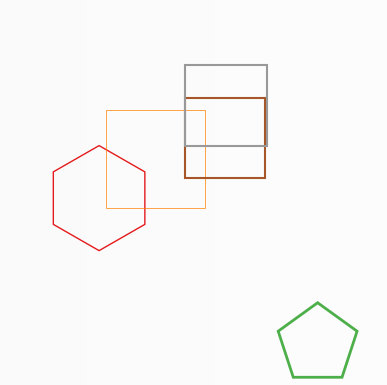[{"shape": "hexagon", "thickness": 1, "radius": 0.68, "center": [0.256, 0.485]}, {"shape": "pentagon", "thickness": 2, "radius": 0.54, "center": [0.82, 0.107]}, {"shape": "square", "thickness": 0.5, "radius": 0.64, "center": [0.401, 0.587]}, {"shape": "square", "thickness": 1.5, "radius": 0.52, "center": [0.58, 0.642]}, {"shape": "square", "thickness": 1.5, "radius": 0.53, "center": [0.583, 0.726]}]